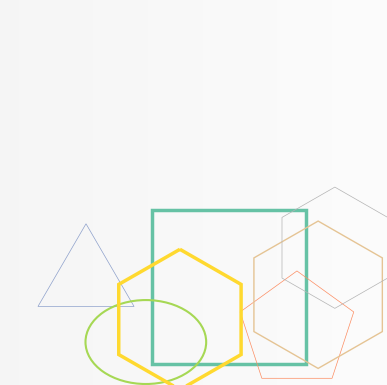[{"shape": "square", "thickness": 2.5, "radius": 1.0, "center": [0.591, 0.254]}, {"shape": "pentagon", "thickness": 0.5, "radius": 0.77, "center": [0.766, 0.142]}, {"shape": "triangle", "thickness": 0.5, "radius": 0.72, "center": [0.222, 0.276]}, {"shape": "oval", "thickness": 1.5, "radius": 0.78, "center": [0.376, 0.112]}, {"shape": "hexagon", "thickness": 2.5, "radius": 0.91, "center": [0.464, 0.17]}, {"shape": "hexagon", "thickness": 1, "radius": 0.96, "center": [0.821, 0.234]}, {"shape": "hexagon", "thickness": 0.5, "radius": 0.79, "center": [0.864, 0.357]}]